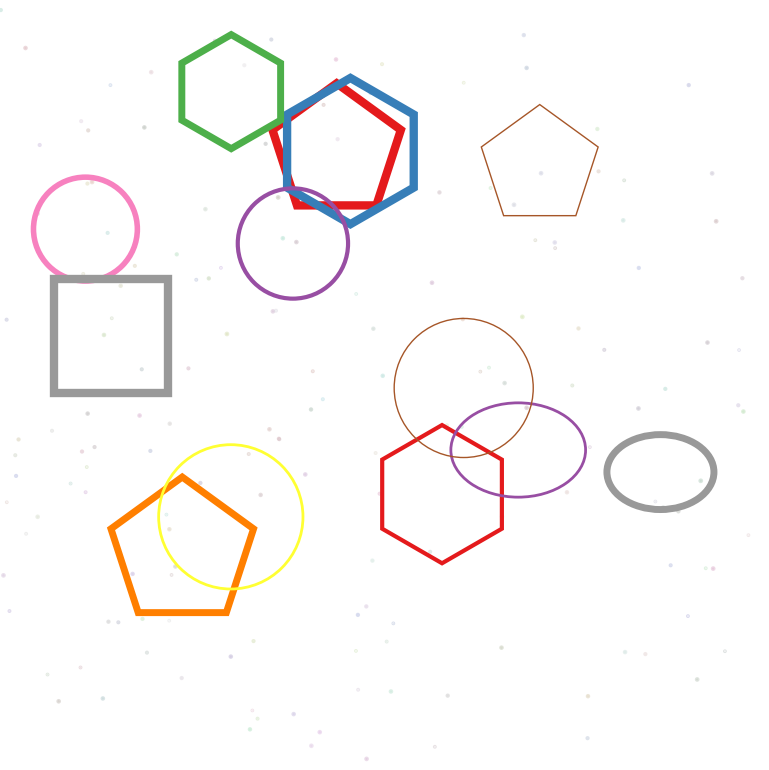[{"shape": "hexagon", "thickness": 1.5, "radius": 0.45, "center": [0.574, 0.358]}, {"shape": "pentagon", "thickness": 3, "radius": 0.44, "center": [0.437, 0.804]}, {"shape": "hexagon", "thickness": 3, "radius": 0.47, "center": [0.455, 0.804]}, {"shape": "hexagon", "thickness": 2.5, "radius": 0.37, "center": [0.3, 0.881]}, {"shape": "oval", "thickness": 1, "radius": 0.44, "center": [0.673, 0.416]}, {"shape": "circle", "thickness": 1.5, "radius": 0.36, "center": [0.38, 0.684]}, {"shape": "pentagon", "thickness": 2.5, "radius": 0.49, "center": [0.237, 0.283]}, {"shape": "circle", "thickness": 1, "radius": 0.47, "center": [0.3, 0.329]}, {"shape": "pentagon", "thickness": 0.5, "radius": 0.4, "center": [0.701, 0.784]}, {"shape": "circle", "thickness": 0.5, "radius": 0.45, "center": [0.602, 0.496]}, {"shape": "circle", "thickness": 2, "radius": 0.34, "center": [0.111, 0.702]}, {"shape": "oval", "thickness": 2.5, "radius": 0.35, "center": [0.858, 0.387]}, {"shape": "square", "thickness": 3, "radius": 0.37, "center": [0.145, 0.564]}]